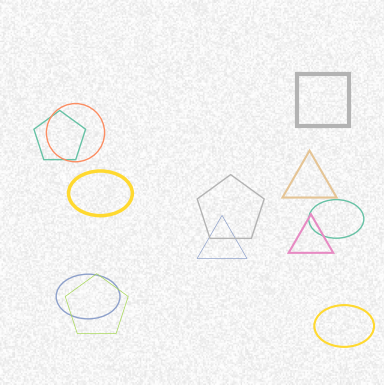[{"shape": "oval", "thickness": 1, "radius": 0.36, "center": [0.873, 0.431]}, {"shape": "pentagon", "thickness": 1, "radius": 0.35, "center": [0.155, 0.643]}, {"shape": "circle", "thickness": 1, "radius": 0.38, "center": [0.196, 0.655]}, {"shape": "oval", "thickness": 1, "radius": 0.41, "center": [0.229, 0.23]}, {"shape": "triangle", "thickness": 0.5, "radius": 0.37, "center": [0.577, 0.366]}, {"shape": "triangle", "thickness": 1.5, "radius": 0.33, "center": [0.808, 0.377]}, {"shape": "pentagon", "thickness": 0.5, "radius": 0.43, "center": [0.251, 0.203]}, {"shape": "oval", "thickness": 1.5, "radius": 0.39, "center": [0.894, 0.153]}, {"shape": "oval", "thickness": 2.5, "radius": 0.41, "center": [0.261, 0.498]}, {"shape": "triangle", "thickness": 1.5, "radius": 0.41, "center": [0.804, 0.528]}, {"shape": "square", "thickness": 3, "radius": 0.33, "center": [0.839, 0.74]}, {"shape": "pentagon", "thickness": 1, "radius": 0.46, "center": [0.599, 0.455]}]